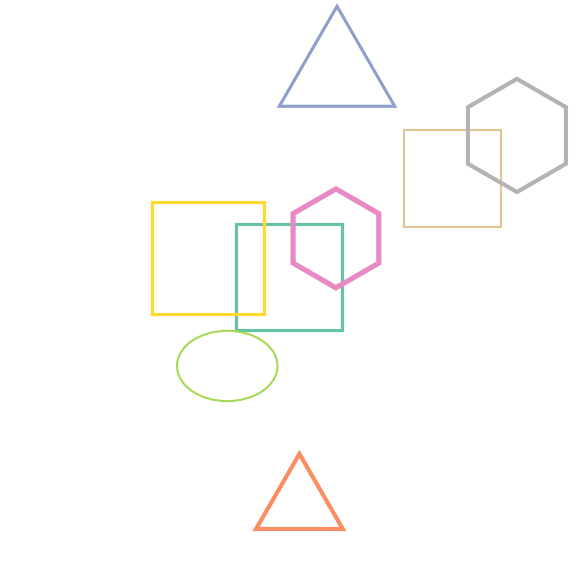[{"shape": "square", "thickness": 1.5, "radius": 0.46, "center": [0.5, 0.519]}, {"shape": "triangle", "thickness": 2, "radius": 0.43, "center": [0.518, 0.127]}, {"shape": "triangle", "thickness": 1.5, "radius": 0.58, "center": [0.584, 0.873]}, {"shape": "hexagon", "thickness": 2.5, "radius": 0.43, "center": [0.582, 0.586]}, {"shape": "oval", "thickness": 1, "radius": 0.44, "center": [0.393, 0.365]}, {"shape": "square", "thickness": 1.5, "radius": 0.48, "center": [0.36, 0.553]}, {"shape": "square", "thickness": 1, "radius": 0.42, "center": [0.783, 0.689]}, {"shape": "hexagon", "thickness": 2, "radius": 0.49, "center": [0.895, 0.765]}]